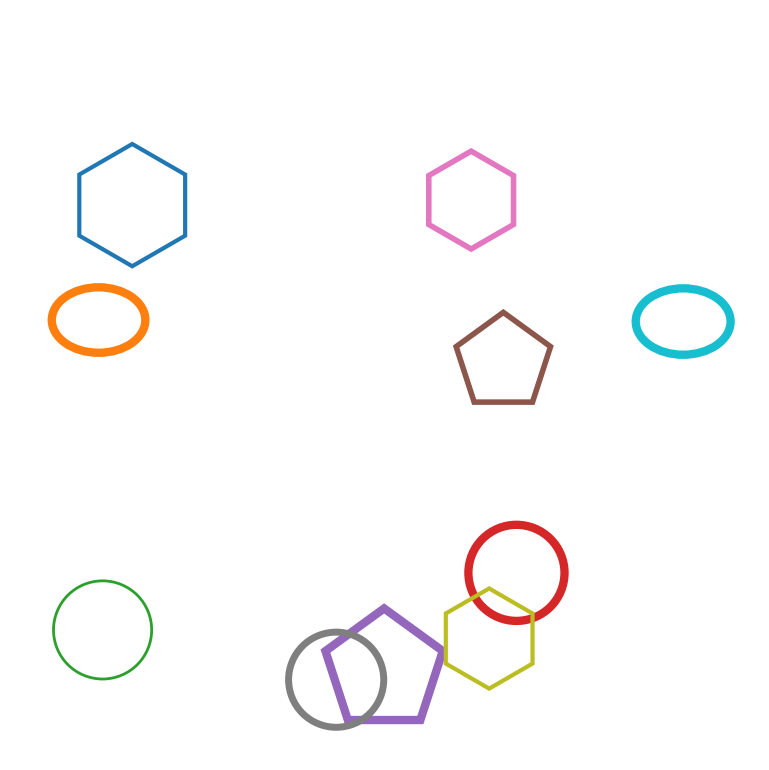[{"shape": "hexagon", "thickness": 1.5, "radius": 0.4, "center": [0.172, 0.734]}, {"shape": "oval", "thickness": 3, "radius": 0.3, "center": [0.128, 0.584]}, {"shape": "circle", "thickness": 1, "radius": 0.32, "center": [0.133, 0.182]}, {"shape": "circle", "thickness": 3, "radius": 0.31, "center": [0.671, 0.256]}, {"shape": "pentagon", "thickness": 3, "radius": 0.4, "center": [0.499, 0.13]}, {"shape": "pentagon", "thickness": 2, "radius": 0.32, "center": [0.654, 0.53]}, {"shape": "hexagon", "thickness": 2, "radius": 0.32, "center": [0.612, 0.74]}, {"shape": "circle", "thickness": 2.5, "radius": 0.31, "center": [0.437, 0.117]}, {"shape": "hexagon", "thickness": 1.5, "radius": 0.33, "center": [0.635, 0.171]}, {"shape": "oval", "thickness": 3, "radius": 0.31, "center": [0.887, 0.582]}]